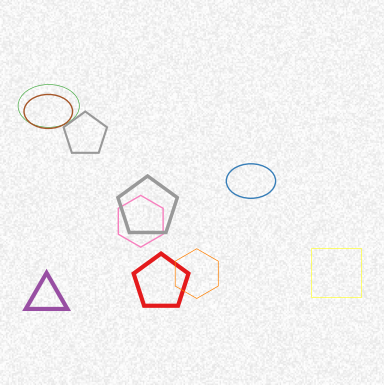[{"shape": "pentagon", "thickness": 3, "radius": 0.37, "center": [0.418, 0.266]}, {"shape": "oval", "thickness": 1, "radius": 0.32, "center": [0.652, 0.53]}, {"shape": "oval", "thickness": 0.5, "radius": 0.4, "center": [0.127, 0.725]}, {"shape": "triangle", "thickness": 3, "radius": 0.31, "center": [0.121, 0.229]}, {"shape": "hexagon", "thickness": 0.5, "radius": 0.32, "center": [0.511, 0.289]}, {"shape": "square", "thickness": 0.5, "radius": 0.32, "center": [0.873, 0.292]}, {"shape": "oval", "thickness": 1, "radius": 0.32, "center": [0.125, 0.711]}, {"shape": "hexagon", "thickness": 1, "radius": 0.34, "center": [0.365, 0.425]}, {"shape": "pentagon", "thickness": 2.5, "radius": 0.41, "center": [0.383, 0.462]}, {"shape": "pentagon", "thickness": 1.5, "radius": 0.3, "center": [0.221, 0.651]}]